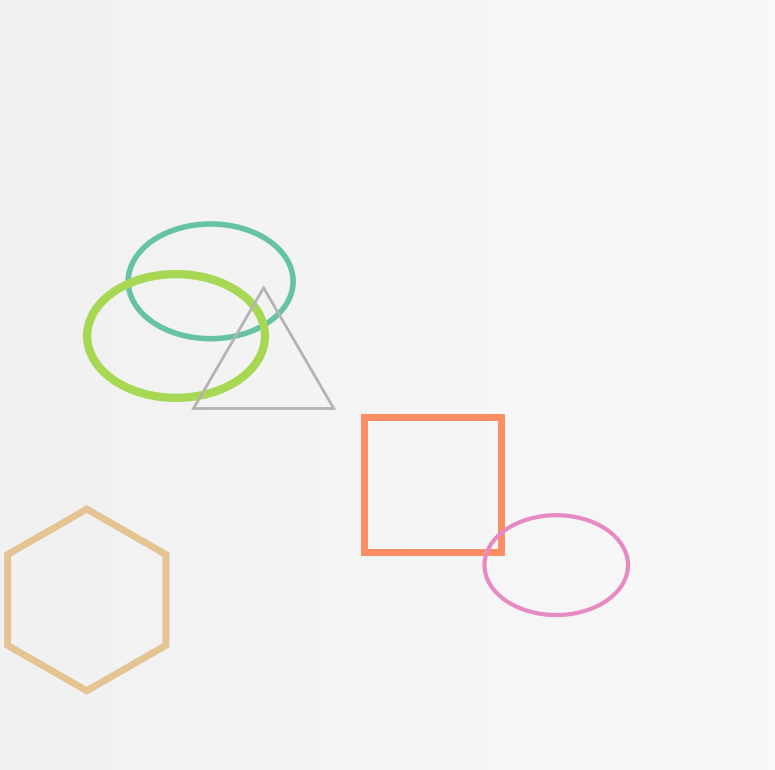[{"shape": "oval", "thickness": 2, "radius": 0.53, "center": [0.272, 0.635]}, {"shape": "square", "thickness": 2.5, "radius": 0.44, "center": [0.558, 0.371]}, {"shape": "oval", "thickness": 1.5, "radius": 0.46, "center": [0.718, 0.266]}, {"shape": "oval", "thickness": 3, "radius": 0.57, "center": [0.227, 0.564]}, {"shape": "hexagon", "thickness": 2.5, "radius": 0.59, "center": [0.112, 0.221]}, {"shape": "triangle", "thickness": 1, "radius": 0.52, "center": [0.34, 0.522]}]